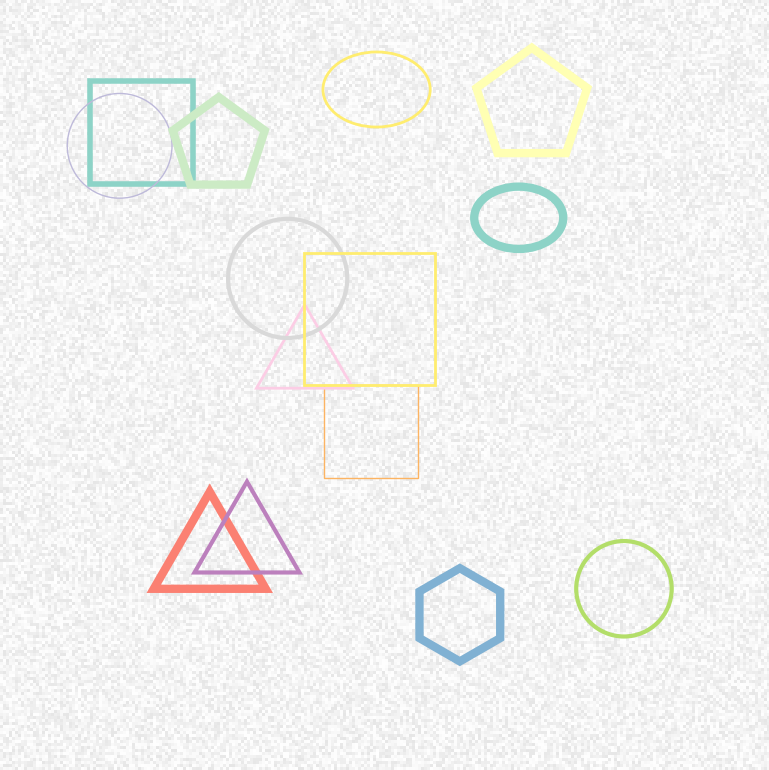[{"shape": "oval", "thickness": 3, "radius": 0.29, "center": [0.674, 0.717]}, {"shape": "square", "thickness": 2, "radius": 0.33, "center": [0.184, 0.828]}, {"shape": "pentagon", "thickness": 3, "radius": 0.38, "center": [0.691, 0.862]}, {"shape": "circle", "thickness": 0.5, "radius": 0.34, "center": [0.155, 0.811]}, {"shape": "triangle", "thickness": 3, "radius": 0.42, "center": [0.272, 0.277]}, {"shape": "hexagon", "thickness": 3, "radius": 0.3, "center": [0.597, 0.202]}, {"shape": "square", "thickness": 0.5, "radius": 0.3, "center": [0.482, 0.44]}, {"shape": "circle", "thickness": 1.5, "radius": 0.31, "center": [0.81, 0.235]}, {"shape": "triangle", "thickness": 1, "radius": 0.36, "center": [0.396, 0.532]}, {"shape": "circle", "thickness": 1.5, "radius": 0.39, "center": [0.374, 0.638]}, {"shape": "triangle", "thickness": 1.5, "radius": 0.39, "center": [0.321, 0.296]}, {"shape": "pentagon", "thickness": 3, "radius": 0.31, "center": [0.284, 0.811]}, {"shape": "square", "thickness": 1, "radius": 0.43, "center": [0.48, 0.586]}, {"shape": "oval", "thickness": 1, "radius": 0.35, "center": [0.489, 0.884]}]